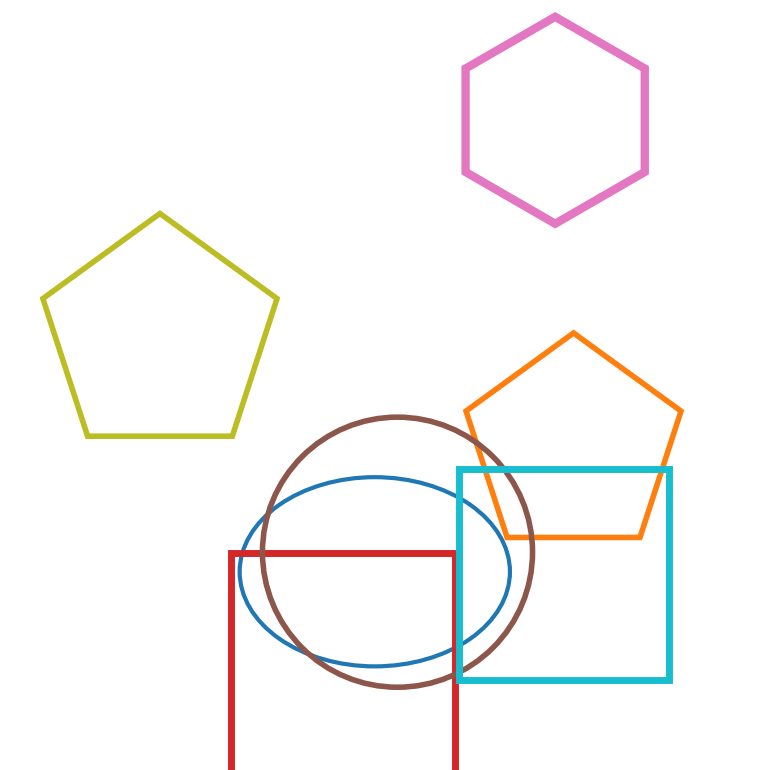[{"shape": "oval", "thickness": 1.5, "radius": 0.88, "center": [0.487, 0.257]}, {"shape": "pentagon", "thickness": 2, "radius": 0.73, "center": [0.745, 0.421]}, {"shape": "square", "thickness": 2.5, "radius": 0.73, "center": [0.445, 0.136]}, {"shape": "circle", "thickness": 2, "radius": 0.88, "center": [0.516, 0.283]}, {"shape": "hexagon", "thickness": 3, "radius": 0.67, "center": [0.721, 0.844]}, {"shape": "pentagon", "thickness": 2, "radius": 0.8, "center": [0.208, 0.563]}, {"shape": "square", "thickness": 2.5, "radius": 0.68, "center": [0.732, 0.254]}]